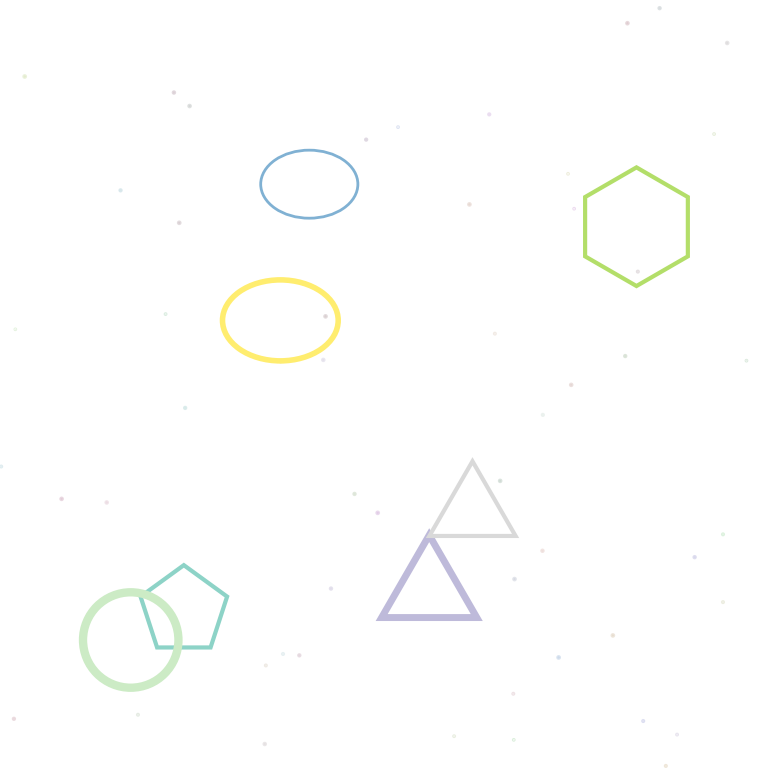[{"shape": "pentagon", "thickness": 1.5, "radius": 0.3, "center": [0.239, 0.207]}, {"shape": "triangle", "thickness": 2.5, "radius": 0.36, "center": [0.557, 0.234]}, {"shape": "oval", "thickness": 1, "radius": 0.32, "center": [0.402, 0.761]}, {"shape": "hexagon", "thickness": 1.5, "radius": 0.39, "center": [0.827, 0.706]}, {"shape": "triangle", "thickness": 1.5, "radius": 0.32, "center": [0.614, 0.336]}, {"shape": "circle", "thickness": 3, "radius": 0.31, "center": [0.17, 0.169]}, {"shape": "oval", "thickness": 2, "radius": 0.38, "center": [0.364, 0.584]}]